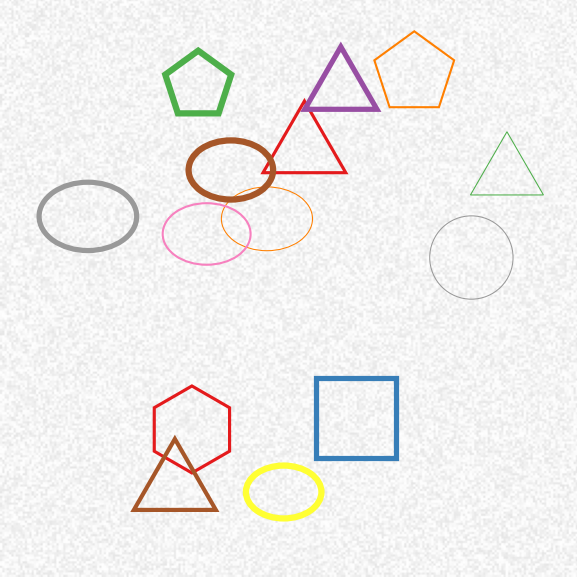[{"shape": "hexagon", "thickness": 1.5, "radius": 0.38, "center": [0.332, 0.255]}, {"shape": "triangle", "thickness": 1.5, "radius": 0.41, "center": [0.527, 0.741]}, {"shape": "square", "thickness": 2.5, "radius": 0.35, "center": [0.616, 0.276]}, {"shape": "pentagon", "thickness": 3, "radius": 0.3, "center": [0.343, 0.851]}, {"shape": "triangle", "thickness": 0.5, "radius": 0.36, "center": [0.878, 0.698]}, {"shape": "triangle", "thickness": 2.5, "radius": 0.36, "center": [0.59, 0.846]}, {"shape": "oval", "thickness": 0.5, "radius": 0.39, "center": [0.462, 0.62]}, {"shape": "pentagon", "thickness": 1, "radius": 0.36, "center": [0.717, 0.872]}, {"shape": "oval", "thickness": 3, "radius": 0.33, "center": [0.491, 0.147]}, {"shape": "triangle", "thickness": 2, "radius": 0.41, "center": [0.303, 0.157]}, {"shape": "oval", "thickness": 3, "radius": 0.37, "center": [0.4, 0.705]}, {"shape": "oval", "thickness": 1, "radius": 0.38, "center": [0.358, 0.594]}, {"shape": "oval", "thickness": 2.5, "radius": 0.42, "center": [0.152, 0.624]}, {"shape": "circle", "thickness": 0.5, "radius": 0.36, "center": [0.816, 0.553]}]